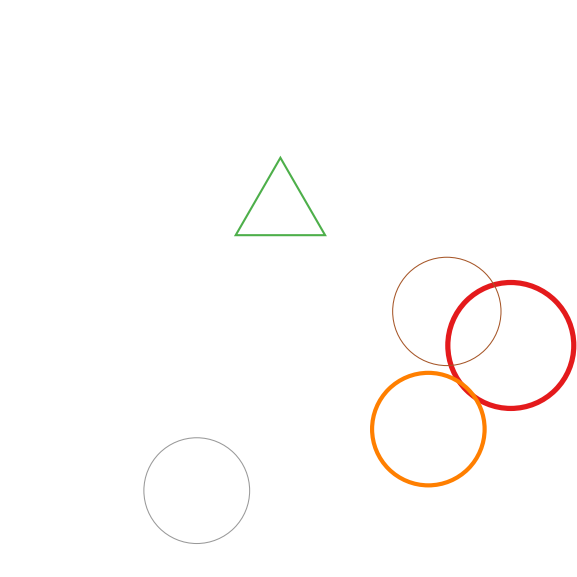[{"shape": "circle", "thickness": 2.5, "radius": 0.55, "center": [0.885, 0.401]}, {"shape": "triangle", "thickness": 1, "radius": 0.45, "center": [0.486, 0.637]}, {"shape": "circle", "thickness": 2, "radius": 0.49, "center": [0.742, 0.256]}, {"shape": "circle", "thickness": 0.5, "radius": 0.47, "center": [0.774, 0.46]}, {"shape": "circle", "thickness": 0.5, "radius": 0.46, "center": [0.341, 0.15]}]